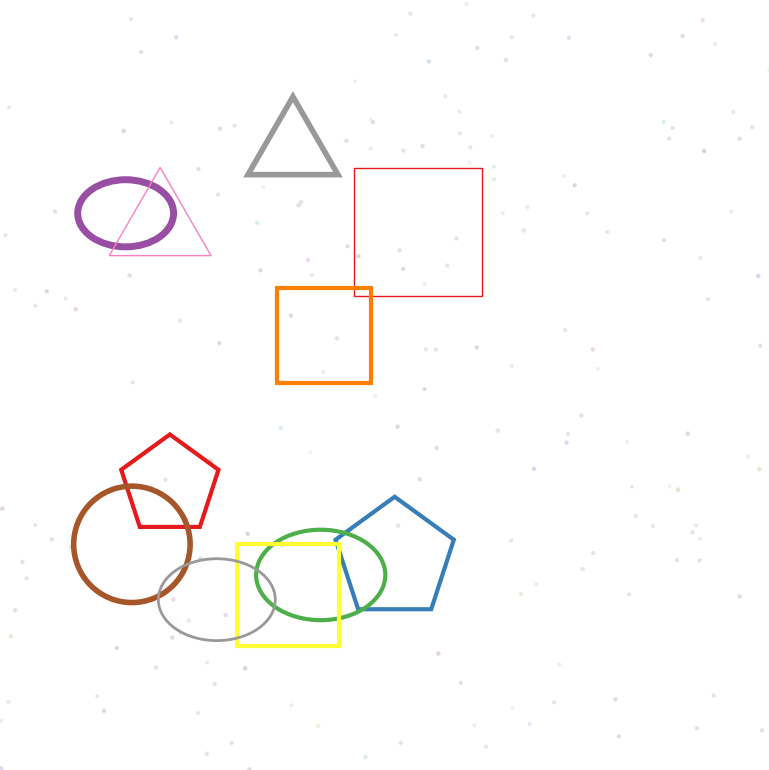[{"shape": "square", "thickness": 0.5, "radius": 0.42, "center": [0.543, 0.699]}, {"shape": "pentagon", "thickness": 1.5, "radius": 0.33, "center": [0.221, 0.369]}, {"shape": "pentagon", "thickness": 1.5, "radius": 0.4, "center": [0.513, 0.274]}, {"shape": "oval", "thickness": 1.5, "radius": 0.42, "center": [0.417, 0.253]}, {"shape": "oval", "thickness": 2.5, "radius": 0.31, "center": [0.163, 0.723]}, {"shape": "square", "thickness": 1.5, "radius": 0.31, "center": [0.421, 0.564]}, {"shape": "square", "thickness": 1.5, "radius": 0.33, "center": [0.374, 0.227]}, {"shape": "circle", "thickness": 2, "radius": 0.38, "center": [0.171, 0.293]}, {"shape": "triangle", "thickness": 0.5, "radius": 0.38, "center": [0.208, 0.706]}, {"shape": "oval", "thickness": 1, "radius": 0.38, "center": [0.282, 0.221]}, {"shape": "triangle", "thickness": 2, "radius": 0.34, "center": [0.38, 0.807]}]